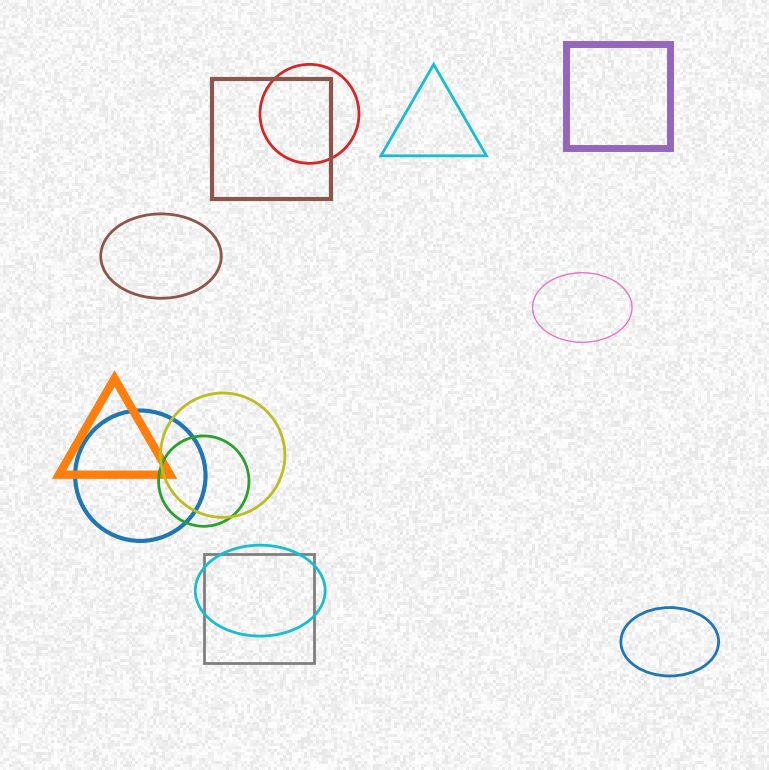[{"shape": "circle", "thickness": 1.5, "radius": 0.42, "center": [0.182, 0.382]}, {"shape": "oval", "thickness": 1, "radius": 0.32, "center": [0.87, 0.167]}, {"shape": "triangle", "thickness": 3, "radius": 0.42, "center": [0.149, 0.425]}, {"shape": "circle", "thickness": 1, "radius": 0.29, "center": [0.265, 0.375]}, {"shape": "circle", "thickness": 1, "radius": 0.32, "center": [0.402, 0.852]}, {"shape": "square", "thickness": 2.5, "radius": 0.34, "center": [0.803, 0.875]}, {"shape": "oval", "thickness": 1, "radius": 0.39, "center": [0.209, 0.667]}, {"shape": "square", "thickness": 1.5, "radius": 0.39, "center": [0.352, 0.82]}, {"shape": "oval", "thickness": 0.5, "radius": 0.32, "center": [0.756, 0.601]}, {"shape": "square", "thickness": 1, "radius": 0.36, "center": [0.336, 0.21]}, {"shape": "circle", "thickness": 1, "radius": 0.4, "center": [0.289, 0.409]}, {"shape": "oval", "thickness": 1, "radius": 0.42, "center": [0.338, 0.233]}, {"shape": "triangle", "thickness": 1, "radius": 0.4, "center": [0.563, 0.837]}]